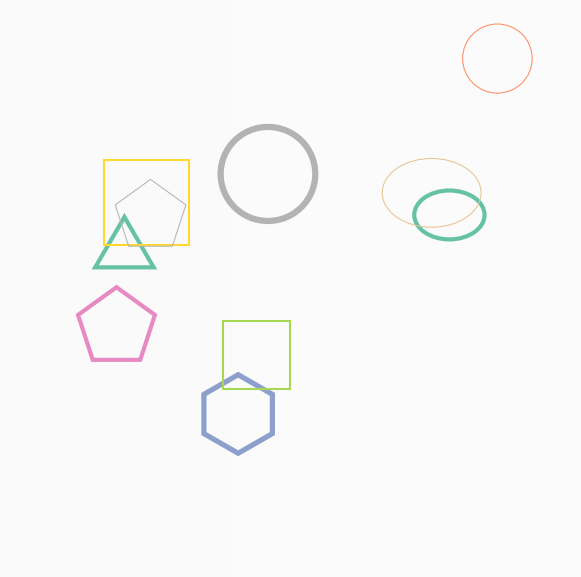[{"shape": "oval", "thickness": 2, "radius": 0.3, "center": [0.773, 0.627]}, {"shape": "triangle", "thickness": 2, "radius": 0.29, "center": [0.214, 0.565]}, {"shape": "circle", "thickness": 0.5, "radius": 0.3, "center": [0.856, 0.898]}, {"shape": "hexagon", "thickness": 2.5, "radius": 0.34, "center": [0.41, 0.282]}, {"shape": "pentagon", "thickness": 2, "radius": 0.35, "center": [0.2, 0.432]}, {"shape": "square", "thickness": 1, "radius": 0.29, "center": [0.441, 0.384]}, {"shape": "square", "thickness": 1, "radius": 0.37, "center": [0.252, 0.649]}, {"shape": "oval", "thickness": 0.5, "radius": 0.43, "center": [0.743, 0.665]}, {"shape": "circle", "thickness": 3, "radius": 0.41, "center": [0.461, 0.698]}, {"shape": "pentagon", "thickness": 0.5, "radius": 0.32, "center": [0.259, 0.625]}]